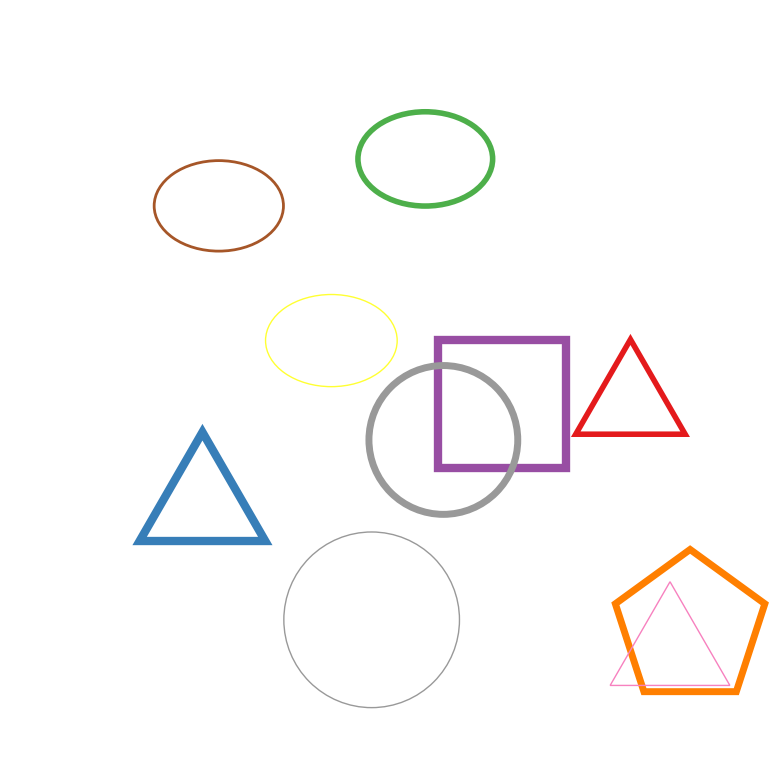[{"shape": "triangle", "thickness": 2, "radius": 0.41, "center": [0.819, 0.477]}, {"shape": "triangle", "thickness": 3, "radius": 0.47, "center": [0.263, 0.345]}, {"shape": "oval", "thickness": 2, "radius": 0.44, "center": [0.552, 0.794]}, {"shape": "square", "thickness": 3, "radius": 0.42, "center": [0.652, 0.475]}, {"shape": "pentagon", "thickness": 2.5, "radius": 0.51, "center": [0.896, 0.184]}, {"shape": "oval", "thickness": 0.5, "radius": 0.43, "center": [0.43, 0.558]}, {"shape": "oval", "thickness": 1, "radius": 0.42, "center": [0.284, 0.733]}, {"shape": "triangle", "thickness": 0.5, "radius": 0.45, "center": [0.87, 0.155]}, {"shape": "circle", "thickness": 2.5, "radius": 0.48, "center": [0.576, 0.429]}, {"shape": "circle", "thickness": 0.5, "radius": 0.57, "center": [0.483, 0.195]}]